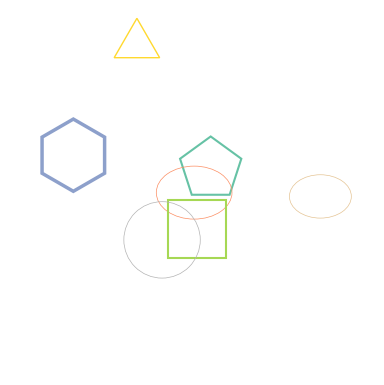[{"shape": "pentagon", "thickness": 1.5, "radius": 0.42, "center": [0.547, 0.562]}, {"shape": "oval", "thickness": 0.5, "radius": 0.49, "center": [0.504, 0.5]}, {"shape": "hexagon", "thickness": 2.5, "radius": 0.47, "center": [0.19, 0.597]}, {"shape": "square", "thickness": 1.5, "radius": 0.38, "center": [0.512, 0.404]}, {"shape": "triangle", "thickness": 1, "radius": 0.34, "center": [0.356, 0.884]}, {"shape": "oval", "thickness": 0.5, "radius": 0.4, "center": [0.832, 0.49]}, {"shape": "circle", "thickness": 0.5, "radius": 0.5, "center": [0.421, 0.377]}]